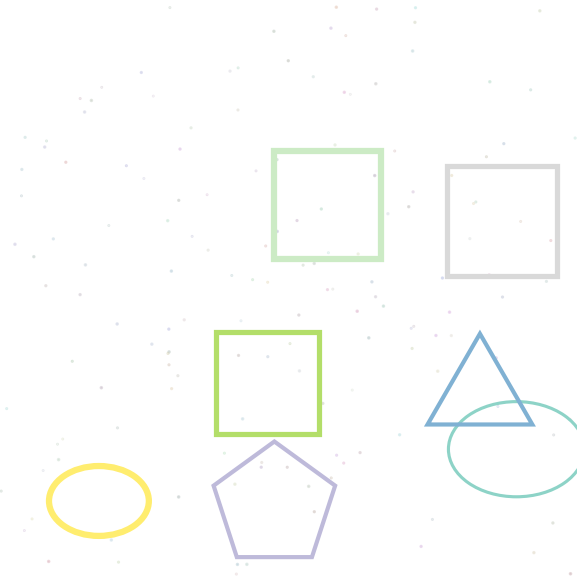[{"shape": "oval", "thickness": 1.5, "radius": 0.59, "center": [0.894, 0.221]}, {"shape": "pentagon", "thickness": 2, "radius": 0.55, "center": [0.475, 0.124]}, {"shape": "triangle", "thickness": 2, "radius": 0.52, "center": [0.831, 0.316]}, {"shape": "square", "thickness": 2.5, "radius": 0.44, "center": [0.463, 0.337]}, {"shape": "square", "thickness": 2.5, "radius": 0.48, "center": [0.869, 0.616]}, {"shape": "square", "thickness": 3, "radius": 0.47, "center": [0.567, 0.644]}, {"shape": "oval", "thickness": 3, "radius": 0.43, "center": [0.171, 0.132]}]